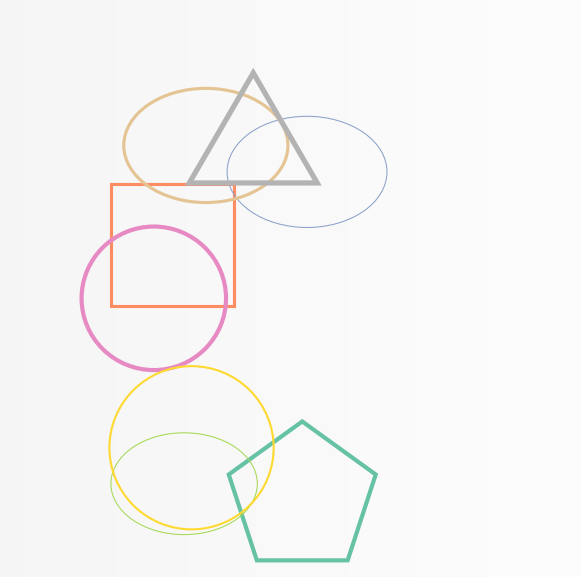[{"shape": "pentagon", "thickness": 2, "radius": 0.66, "center": [0.52, 0.136]}, {"shape": "square", "thickness": 1.5, "radius": 0.53, "center": [0.297, 0.575]}, {"shape": "oval", "thickness": 0.5, "radius": 0.69, "center": [0.528, 0.701]}, {"shape": "circle", "thickness": 2, "radius": 0.62, "center": [0.265, 0.483]}, {"shape": "oval", "thickness": 0.5, "radius": 0.63, "center": [0.317, 0.162]}, {"shape": "circle", "thickness": 1, "radius": 0.71, "center": [0.33, 0.224]}, {"shape": "oval", "thickness": 1.5, "radius": 0.71, "center": [0.354, 0.747]}, {"shape": "triangle", "thickness": 2.5, "radius": 0.64, "center": [0.436, 0.746]}]